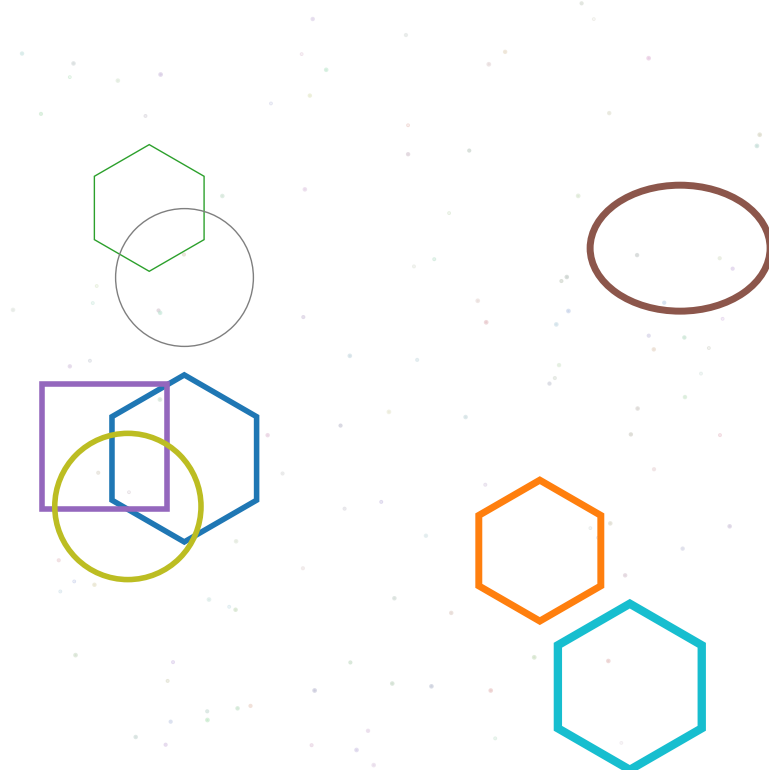[{"shape": "hexagon", "thickness": 2, "radius": 0.54, "center": [0.239, 0.405]}, {"shape": "hexagon", "thickness": 2.5, "radius": 0.46, "center": [0.701, 0.285]}, {"shape": "hexagon", "thickness": 0.5, "radius": 0.41, "center": [0.194, 0.73]}, {"shape": "square", "thickness": 2, "radius": 0.41, "center": [0.136, 0.42]}, {"shape": "oval", "thickness": 2.5, "radius": 0.58, "center": [0.883, 0.678]}, {"shape": "circle", "thickness": 0.5, "radius": 0.45, "center": [0.24, 0.64]}, {"shape": "circle", "thickness": 2, "radius": 0.47, "center": [0.166, 0.342]}, {"shape": "hexagon", "thickness": 3, "radius": 0.54, "center": [0.818, 0.108]}]